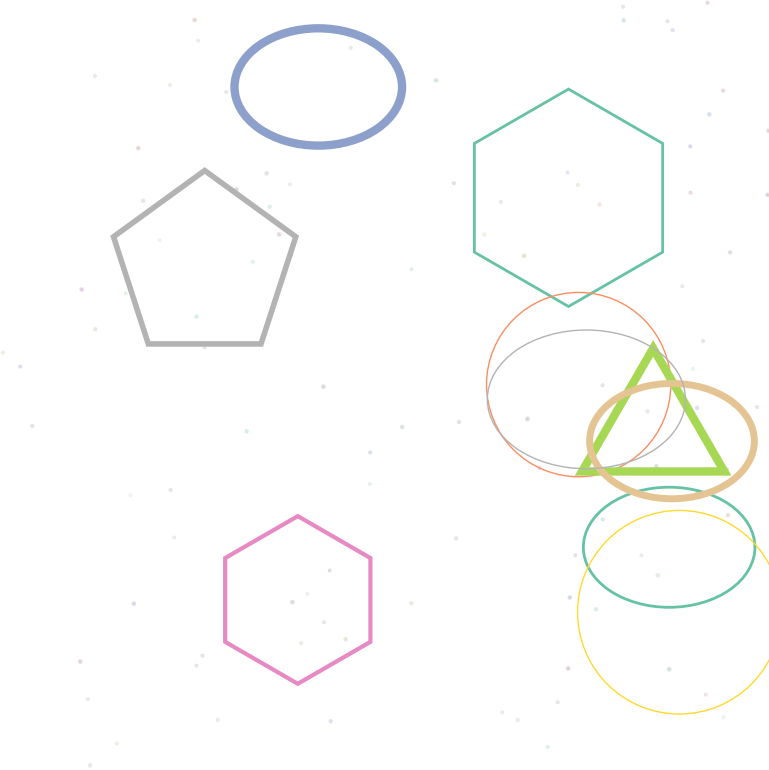[{"shape": "hexagon", "thickness": 1, "radius": 0.71, "center": [0.738, 0.743]}, {"shape": "oval", "thickness": 1, "radius": 0.56, "center": [0.869, 0.289]}, {"shape": "circle", "thickness": 0.5, "radius": 0.6, "center": [0.752, 0.501]}, {"shape": "oval", "thickness": 3, "radius": 0.54, "center": [0.413, 0.887]}, {"shape": "hexagon", "thickness": 1.5, "radius": 0.54, "center": [0.387, 0.221]}, {"shape": "triangle", "thickness": 3, "radius": 0.53, "center": [0.848, 0.441]}, {"shape": "circle", "thickness": 0.5, "radius": 0.66, "center": [0.882, 0.205]}, {"shape": "oval", "thickness": 2.5, "radius": 0.53, "center": [0.873, 0.427]}, {"shape": "oval", "thickness": 0.5, "radius": 0.64, "center": [0.762, 0.481]}, {"shape": "pentagon", "thickness": 2, "radius": 0.62, "center": [0.266, 0.654]}]